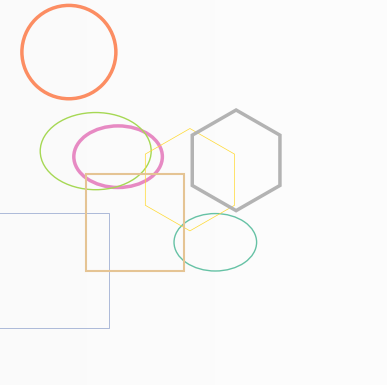[{"shape": "oval", "thickness": 1, "radius": 0.53, "center": [0.556, 0.371]}, {"shape": "circle", "thickness": 2.5, "radius": 0.61, "center": [0.178, 0.865]}, {"shape": "square", "thickness": 0.5, "radius": 0.75, "center": [0.132, 0.297]}, {"shape": "oval", "thickness": 2.5, "radius": 0.57, "center": [0.305, 0.593]}, {"shape": "oval", "thickness": 1, "radius": 0.72, "center": [0.247, 0.607]}, {"shape": "hexagon", "thickness": 0.5, "radius": 0.66, "center": [0.49, 0.533]}, {"shape": "square", "thickness": 1.5, "radius": 0.63, "center": [0.348, 0.422]}, {"shape": "hexagon", "thickness": 2.5, "radius": 0.65, "center": [0.609, 0.584]}]